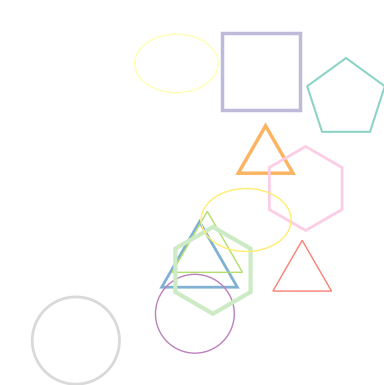[{"shape": "pentagon", "thickness": 1.5, "radius": 0.53, "center": [0.899, 0.743]}, {"shape": "oval", "thickness": 1, "radius": 0.54, "center": [0.458, 0.835]}, {"shape": "square", "thickness": 2.5, "radius": 0.5, "center": [0.678, 0.815]}, {"shape": "triangle", "thickness": 1, "radius": 0.44, "center": [0.785, 0.288]}, {"shape": "triangle", "thickness": 2, "radius": 0.57, "center": [0.518, 0.311]}, {"shape": "triangle", "thickness": 2.5, "radius": 0.41, "center": [0.69, 0.591]}, {"shape": "triangle", "thickness": 1, "radius": 0.53, "center": [0.538, 0.345]}, {"shape": "hexagon", "thickness": 2, "radius": 0.55, "center": [0.794, 0.51]}, {"shape": "circle", "thickness": 2, "radius": 0.57, "center": [0.197, 0.116]}, {"shape": "circle", "thickness": 1, "radius": 0.51, "center": [0.506, 0.185]}, {"shape": "hexagon", "thickness": 3, "radius": 0.56, "center": [0.553, 0.298]}, {"shape": "oval", "thickness": 1, "radius": 0.58, "center": [0.639, 0.429]}]